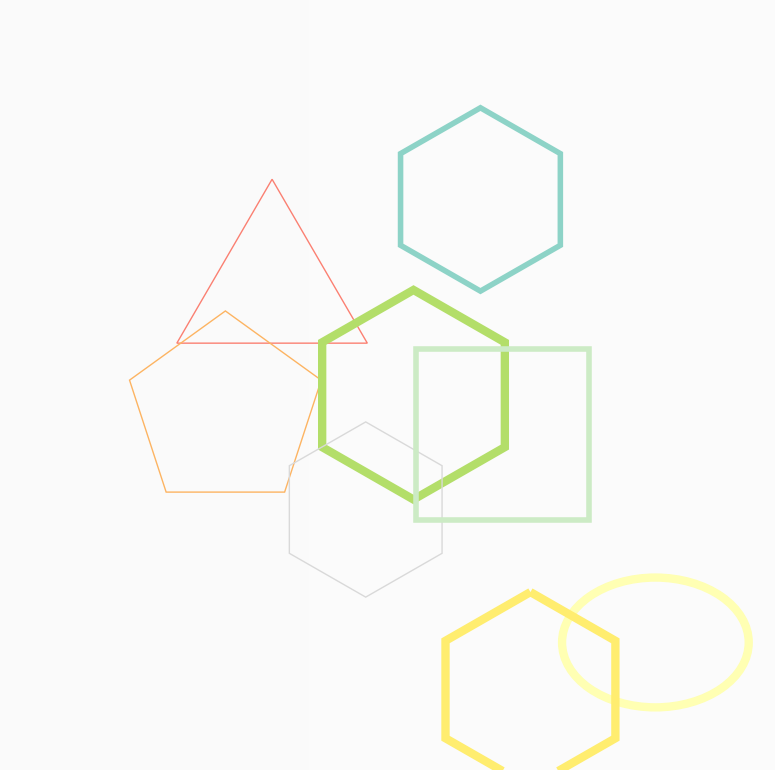[{"shape": "hexagon", "thickness": 2, "radius": 0.6, "center": [0.62, 0.741]}, {"shape": "oval", "thickness": 3, "radius": 0.6, "center": [0.846, 0.166]}, {"shape": "triangle", "thickness": 0.5, "radius": 0.71, "center": [0.351, 0.625]}, {"shape": "pentagon", "thickness": 0.5, "radius": 0.65, "center": [0.291, 0.466]}, {"shape": "hexagon", "thickness": 3, "radius": 0.68, "center": [0.534, 0.487]}, {"shape": "hexagon", "thickness": 0.5, "radius": 0.57, "center": [0.472, 0.338]}, {"shape": "square", "thickness": 2, "radius": 0.56, "center": [0.648, 0.436]}, {"shape": "hexagon", "thickness": 3, "radius": 0.63, "center": [0.684, 0.105]}]